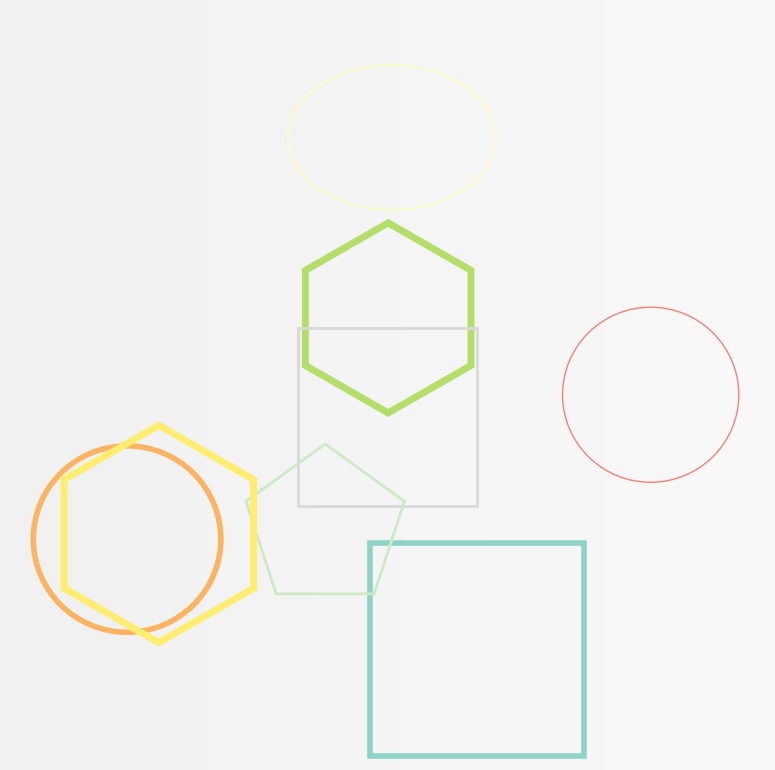[{"shape": "square", "thickness": 2, "radius": 0.69, "center": [0.616, 0.157]}, {"shape": "oval", "thickness": 0.5, "radius": 0.67, "center": [0.505, 0.821]}, {"shape": "circle", "thickness": 0.5, "radius": 0.57, "center": [0.84, 0.487]}, {"shape": "circle", "thickness": 2, "radius": 0.61, "center": [0.164, 0.3]}, {"shape": "hexagon", "thickness": 2.5, "radius": 0.62, "center": [0.501, 0.587]}, {"shape": "square", "thickness": 1, "radius": 0.58, "center": [0.5, 0.459]}, {"shape": "pentagon", "thickness": 1, "radius": 0.54, "center": [0.42, 0.316]}, {"shape": "hexagon", "thickness": 2.5, "radius": 0.71, "center": [0.205, 0.307]}]